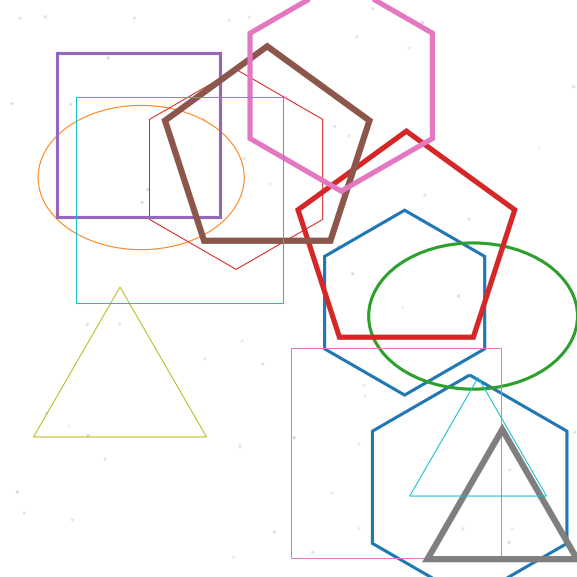[{"shape": "hexagon", "thickness": 1.5, "radius": 0.8, "center": [0.701, 0.475]}, {"shape": "hexagon", "thickness": 1.5, "radius": 0.97, "center": [0.813, 0.155]}, {"shape": "oval", "thickness": 0.5, "radius": 0.89, "center": [0.244, 0.692]}, {"shape": "oval", "thickness": 1.5, "radius": 0.9, "center": [0.819, 0.452]}, {"shape": "hexagon", "thickness": 0.5, "radius": 0.87, "center": [0.409, 0.706]}, {"shape": "pentagon", "thickness": 2.5, "radius": 0.99, "center": [0.704, 0.575]}, {"shape": "square", "thickness": 1.5, "radius": 0.71, "center": [0.239, 0.765]}, {"shape": "pentagon", "thickness": 3, "radius": 0.93, "center": [0.463, 0.733]}, {"shape": "hexagon", "thickness": 2.5, "radius": 0.91, "center": [0.591, 0.85]}, {"shape": "square", "thickness": 0.5, "radius": 0.91, "center": [0.686, 0.215]}, {"shape": "triangle", "thickness": 3, "radius": 0.75, "center": [0.87, 0.106]}, {"shape": "triangle", "thickness": 0.5, "radius": 0.87, "center": [0.208, 0.329]}, {"shape": "triangle", "thickness": 0.5, "radius": 0.68, "center": [0.828, 0.209]}, {"shape": "square", "thickness": 0.5, "radius": 0.89, "center": [0.311, 0.652]}]